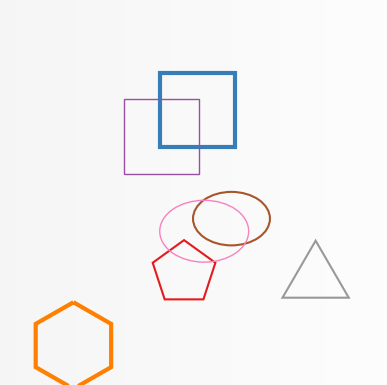[{"shape": "pentagon", "thickness": 1.5, "radius": 0.43, "center": [0.475, 0.291]}, {"shape": "square", "thickness": 3, "radius": 0.48, "center": [0.511, 0.714]}, {"shape": "square", "thickness": 1, "radius": 0.49, "center": [0.416, 0.646]}, {"shape": "hexagon", "thickness": 3, "radius": 0.56, "center": [0.189, 0.103]}, {"shape": "oval", "thickness": 1.5, "radius": 0.5, "center": [0.597, 0.432]}, {"shape": "oval", "thickness": 1, "radius": 0.57, "center": [0.527, 0.399]}, {"shape": "triangle", "thickness": 1.5, "radius": 0.49, "center": [0.815, 0.276]}]